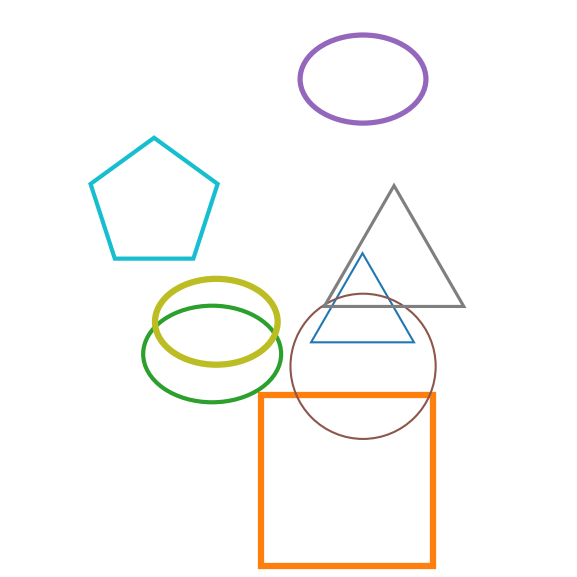[{"shape": "triangle", "thickness": 1, "radius": 0.51, "center": [0.628, 0.458]}, {"shape": "square", "thickness": 3, "radius": 0.74, "center": [0.601, 0.167]}, {"shape": "oval", "thickness": 2, "radius": 0.6, "center": [0.367, 0.386]}, {"shape": "oval", "thickness": 2.5, "radius": 0.54, "center": [0.629, 0.862]}, {"shape": "circle", "thickness": 1, "radius": 0.63, "center": [0.629, 0.365]}, {"shape": "triangle", "thickness": 1.5, "radius": 0.7, "center": [0.682, 0.538]}, {"shape": "oval", "thickness": 3, "radius": 0.53, "center": [0.375, 0.442]}, {"shape": "pentagon", "thickness": 2, "radius": 0.58, "center": [0.267, 0.645]}]